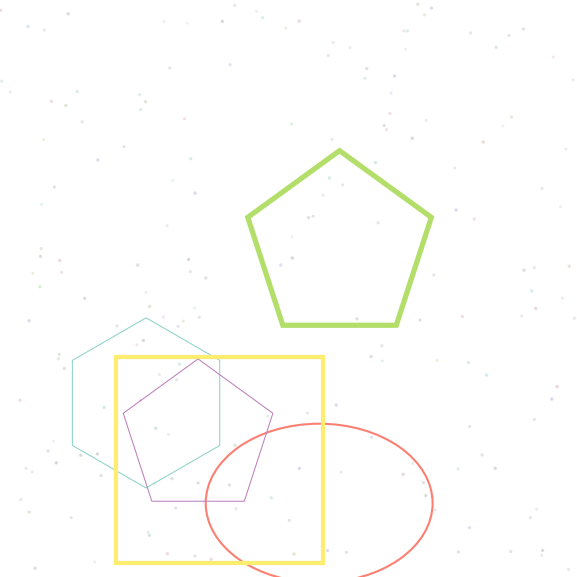[{"shape": "hexagon", "thickness": 0.5, "radius": 0.74, "center": [0.253, 0.301]}, {"shape": "oval", "thickness": 1, "radius": 0.98, "center": [0.553, 0.128]}, {"shape": "pentagon", "thickness": 2.5, "radius": 0.84, "center": [0.588, 0.571]}, {"shape": "pentagon", "thickness": 0.5, "radius": 0.68, "center": [0.343, 0.241]}, {"shape": "square", "thickness": 2, "radius": 0.89, "center": [0.38, 0.203]}]